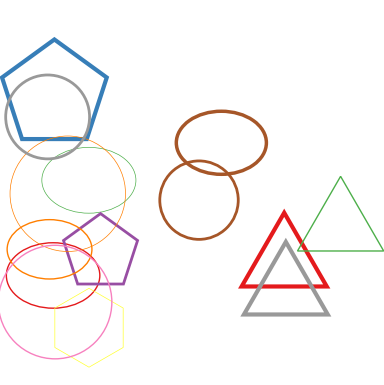[{"shape": "triangle", "thickness": 3, "radius": 0.64, "center": [0.738, 0.32]}, {"shape": "oval", "thickness": 1, "radius": 0.61, "center": [0.138, 0.285]}, {"shape": "pentagon", "thickness": 3, "radius": 0.71, "center": [0.141, 0.754]}, {"shape": "oval", "thickness": 0.5, "radius": 0.61, "center": [0.231, 0.532]}, {"shape": "triangle", "thickness": 1, "radius": 0.65, "center": [0.885, 0.413]}, {"shape": "pentagon", "thickness": 2, "radius": 0.51, "center": [0.261, 0.344]}, {"shape": "oval", "thickness": 1, "radius": 0.55, "center": [0.129, 0.352]}, {"shape": "circle", "thickness": 0.5, "radius": 0.75, "center": [0.176, 0.497]}, {"shape": "hexagon", "thickness": 0.5, "radius": 0.51, "center": [0.231, 0.149]}, {"shape": "circle", "thickness": 2, "radius": 0.51, "center": [0.517, 0.48]}, {"shape": "oval", "thickness": 2.5, "radius": 0.58, "center": [0.575, 0.629]}, {"shape": "circle", "thickness": 1, "radius": 0.74, "center": [0.143, 0.215]}, {"shape": "circle", "thickness": 2, "radius": 0.54, "center": [0.124, 0.696]}, {"shape": "triangle", "thickness": 3, "radius": 0.63, "center": [0.742, 0.246]}]